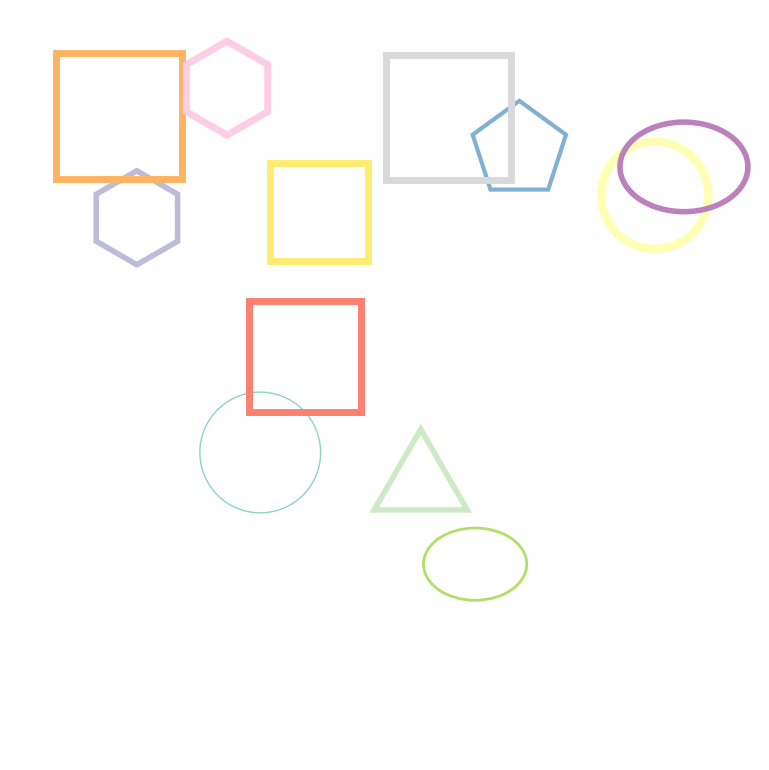[{"shape": "circle", "thickness": 0.5, "radius": 0.39, "center": [0.338, 0.412]}, {"shape": "circle", "thickness": 3, "radius": 0.35, "center": [0.85, 0.746]}, {"shape": "hexagon", "thickness": 2, "radius": 0.31, "center": [0.178, 0.717]}, {"shape": "square", "thickness": 2.5, "radius": 0.36, "center": [0.396, 0.537]}, {"shape": "pentagon", "thickness": 1.5, "radius": 0.32, "center": [0.674, 0.805]}, {"shape": "square", "thickness": 2.5, "radius": 0.41, "center": [0.154, 0.85]}, {"shape": "oval", "thickness": 1, "radius": 0.34, "center": [0.617, 0.267]}, {"shape": "hexagon", "thickness": 2.5, "radius": 0.31, "center": [0.295, 0.886]}, {"shape": "square", "thickness": 2.5, "radius": 0.4, "center": [0.582, 0.848]}, {"shape": "oval", "thickness": 2, "radius": 0.42, "center": [0.888, 0.783]}, {"shape": "triangle", "thickness": 2, "radius": 0.35, "center": [0.546, 0.373]}, {"shape": "square", "thickness": 2.5, "radius": 0.32, "center": [0.414, 0.724]}]